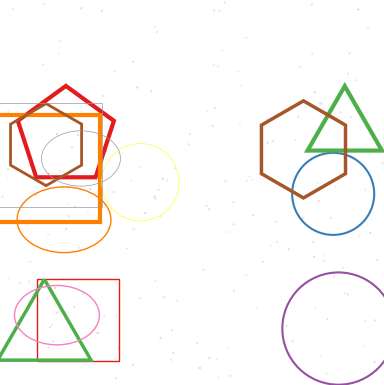[{"shape": "square", "thickness": 1, "radius": 0.53, "center": [0.203, 0.169]}, {"shape": "pentagon", "thickness": 3, "radius": 0.66, "center": [0.171, 0.646]}, {"shape": "circle", "thickness": 1.5, "radius": 0.53, "center": [0.865, 0.496]}, {"shape": "triangle", "thickness": 2.5, "radius": 0.7, "center": [0.115, 0.135]}, {"shape": "triangle", "thickness": 3, "radius": 0.56, "center": [0.895, 0.665]}, {"shape": "circle", "thickness": 1.5, "radius": 0.73, "center": [0.879, 0.147]}, {"shape": "square", "thickness": 3, "radius": 0.69, "center": [0.12, 0.563]}, {"shape": "oval", "thickness": 1, "radius": 0.61, "center": [0.166, 0.429]}, {"shape": "circle", "thickness": 0.5, "radius": 0.5, "center": [0.365, 0.527]}, {"shape": "hexagon", "thickness": 2, "radius": 0.53, "center": [0.12, 0.624]}, {"shape": "hexagon", "thickness": 2.5, "radius": 0.63, "center": [0.788, 0.612]}, {"shape": "oval", "thickness": 1, "radius": 0.55, "center": [0.148, 0.181]}, {"shape": "square", "thickness": 0.5, "radius": 0.68, "center": [0.129, 0.597]}, {"shape": "oval", "thickness": 0.5, "radius": 0.51, "center": [0.21, 0.588]}]